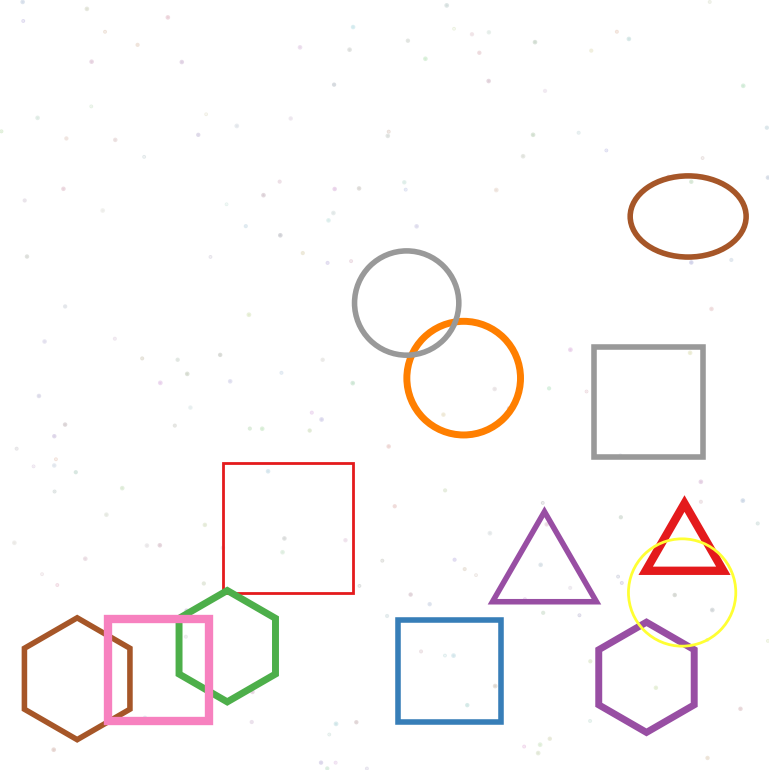[{"shape": "triangle", "thickness": 3, "radius": 0.29, "center": [0.889, 0.288]}, {"shape": "square", "thickness": 1, "radius": 0.42, "center": [0.374, 0.314]}, {"shape": "square", "thickness": 2, "radius": 0.33, "center": [0.584, 0.129]}, {"shape": "hexagon", "thickness": 2.5, "radius": 0.36, "center": [0.295, 0.161]}, {"shape": "triangle", "thickness": 2, "radius": 0.39, "center": [0.707, 0.258]}, {"shape": "hexagon", "thickness": 2.5, "radius": 0.36, "center": [0.84, 0.12]}, {"shape": "circle", "thickness": 2.5, "radius": 0.37, "center": [0.602, 0.509]}, {"shape": "circle", "thickness": 1, "radius": 0.35, "center": [0.886, 0.231]}, {"shape": "hexagon", "thickness": 2, "radius": 0.4, "center": [0.1, 0.119]}, {"shape": "oval", "thickness": 2, "radius": 0.38, "center": [0.894, 0.719]}, {"shape": "square", "thickness": 3, "radius": 0.33, "center": [0.206, 0.13]}, {"shape": "circle", "thickness": 2, "radius": 0.34, "center": [0.528, 0.606]}, {"shape": "square", "thickness": 2, "radius": 0.36, "center": [0.842, 0.478]}]